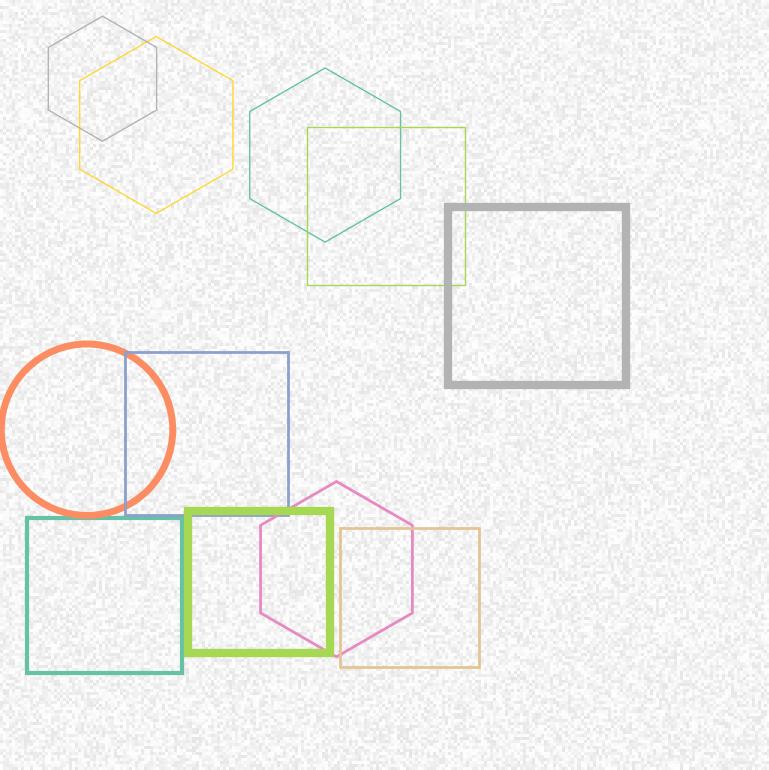[{"shape": "hexagon", "thickness": 0.5, "radius": 0.57, "center": [0.422, 0.799]}, {"shape": "square", "thickness": 1.5, "radius": 0.5, "center": [0.136, 0.227]}, {"shape": "circle", "thickness": 2.5, "radius": 0.56, "center": [0.113, 0.442]}, {"shape": "square", "thickness": 1, "radius": 0.53, "center": [0.268, 0.437]}, {"shape": "hexagon", "thickness": 1, "radius": 0.57, "center": [0.437, 0.261]}, {"shape": "square", "thickness": 0.5, "radius": 0.51, "center": [0.502, 0.732]}, {"shape": "square", "thickness": 3, "radius": 0.46, "center": [0.337, 0.244]}, {"shape": "hexagon", "thickness": 0.5, "radius": 0.57, "center": [0.203, 0.838]}, {"shape": "square", "thickness": 1, "radius": 0.45, "center": [0.532, 0.224]}, {"shape": "hexagon", "thickness": 0.5, "radius": 0.41, "center": [0.133, 0.898]}, {"shape": "square", "thickness": 3, "radius": 0.58, "center": [0.697, 0.615]}]